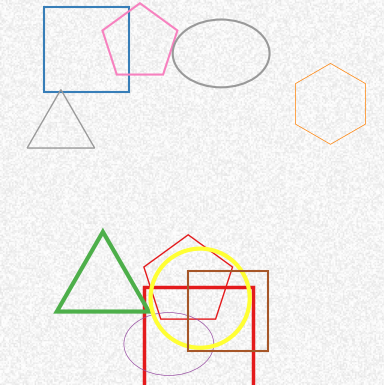[{"shape": "pentagon", "thickness": 1, "radius": 0.61, "center": [0.489, 0.269]}, {"shape": "square", "thickness": 2.5, "radius": 0.7, "center": [0.516, 0.114]}, {"shape": "square", "thickness": 1.5, "radius": 0.55, "center": [0.226, 0.872]}, {"shape": "triangle", "thickness": 3, "radius": 0.69, "center": [0.267, 0.26]}, {"shape": "oval", "thickness": 0.5, "radius": 0.58, "center": [0.438, 0.106]}, {"shape": "hexagon", "thickness": 0.5, "radius": 0.53, "center": [0.858, 0.73]}, {"shape": "circle", "thickness": 3, "radius": 0.64, "center": [0.52, 0.225]}, {"shape": "square", "thickness": 1.5, "radius": 0.52, "center": [0.592, 0.192]}, {"shape": "pentagon", "thickness": 1.5, "radius": 0.51, "center": [0.363, 0.889]}, {"shape": "oval", "thickness": 1.5, "radius": 0.63, "center": [0.574, 0.861]}, {"shape": "triangle", "thickness": 1, "radius": 0.51, "center": [0.158, 0.666]}]